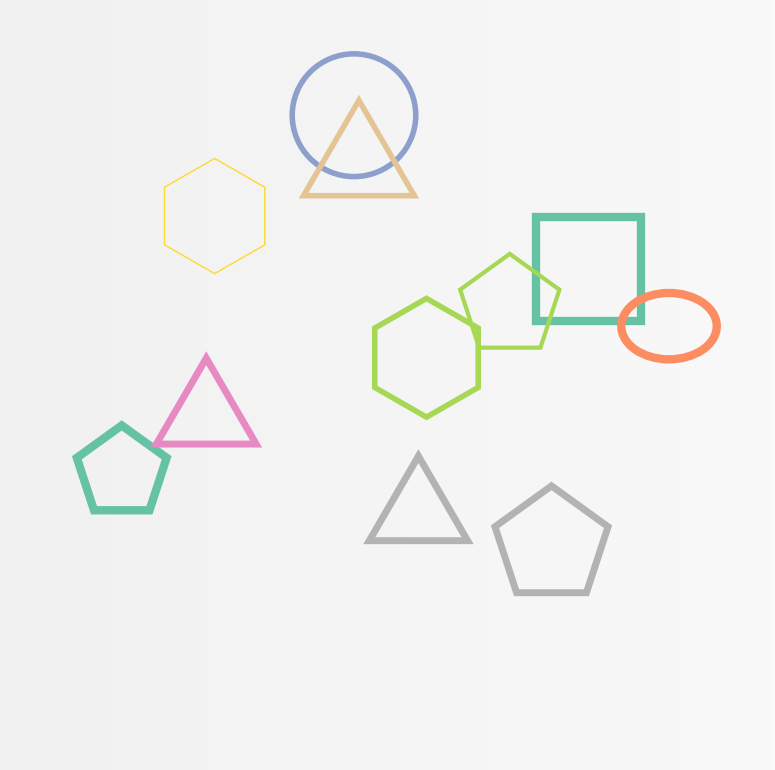[{"shape": "pentagon", "thickness": 3, "radius": 0.3, "center": [0.157, 0.387]}, {"shape": "square", "thickness": 3, "radius": 0.34, "center": [0.759, 0.651]}, {"shape": "oval", "thickness": 3, "radius": 0.31, "center": [0.863, 0.576]}, {"shape": "circle", "thickness": 2, "radius": 0.4, "center": [0.457, 0.85]}, {"shape": "triangle", "thickness": 2.5, "radius": 0.37, "center": [0.266, 0.46]}, {"shape": "pentagon", "thickness": 1.5, "radius": 0.34, "center": [0.658, 0.603]}, {"shape": "hexagon", "thickness": 2, "radius": 0.39, "center": [0.55, 0.535]}, {"shape": "hexagon", "thickness": 0.5, "radius": 0.37, "center": [0.277, 0.719]}, {"shape": "triangle", "thickness": 2, "radius": 0.41, "center": [0.463, 0.787]}, {"shape": "triangle", "thickness": 2.5, "radius": 0.37, "center": [0.54, 0.334]}, {"shape": "pentagon", "thickness": 2.5, "radius": 0.38, "center": [0.712, 0.292]}]